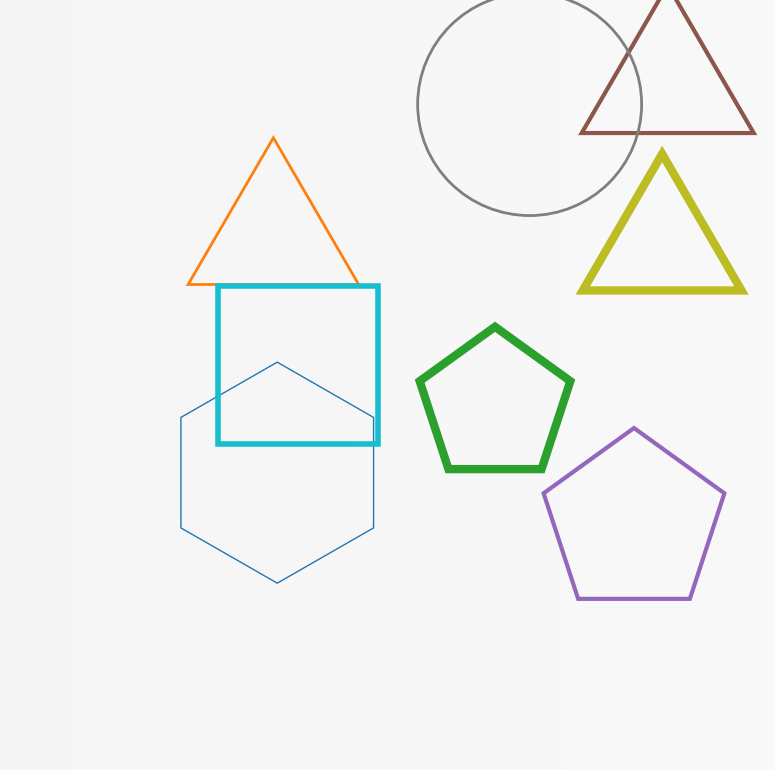[{"shape": "hexagon", "thickness": 0.5, "radius": 0.72, "center": [0.358, 0.386]}, {"shape": "triangle", "thickness": 1, "radius": 0.64, "center": [0.353, 0.694]}, {"shape": "pentagon", "thickness": 3, "radius": 0.51, "center": [0.639, 0.473]}, {"shape": "pentagon", "thickness": 1.5, "radius": 0.61, "center": [0.818, 0.321]}, {"shape": "triangle", "thickness": 1.5, "radius": 0.64, "center": [0.862, 0.891]}, {"shape": "circle", "thickness": 1, "radius": 0.72, "center": [0.683, 0.865]}, {"shape": "triangle", "thickness": 3, "radius": 0.59, "center": [0.854, 0.682]}, {"shape": "square", "thickness": 2, "radius": 0.51, "center": [0.385, 0.526]}]